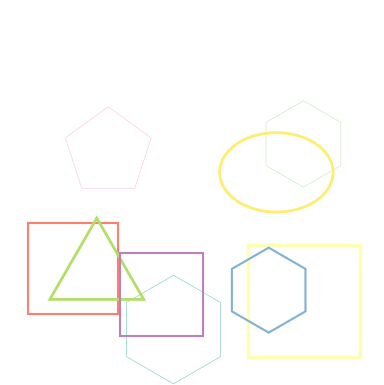[{"shape": "hexagon", "thickness": 0.5, "radius": 0.7, "center": [0.451, 0.144]}, {"shape": "square", "thickness": 2.5, "radius": 0.73, "center": [0.79, 0.218]}, {"shape": "square", "thickness": 1.5, "radius": 0.59, "center": [0.19, 0.303]}, {"shape": "hexagon", "thickness": 1.5, "radius": 0.55, "center": [0.698, 0.246]}, {"shape": "triangle", "thickness": 2, "radius": 0.7, "center": [0.251, 0.293]}, {"shape": "pentagon", "thickness": 0.5, "radius": 0.59, "center": [0.281, 0.606]}, {"shape": "square", "thickness": 1.5, "radius": 0.54, "center": [0.419, 0.235]}, {"shape": "hexagon", "thickness": 0.5, "radius": 0.56, "center": [0.788, 0.626]}, {"shape": "oval", "thickness": 2, "radius": 0.74, "center": [0.718, 0.552]}]